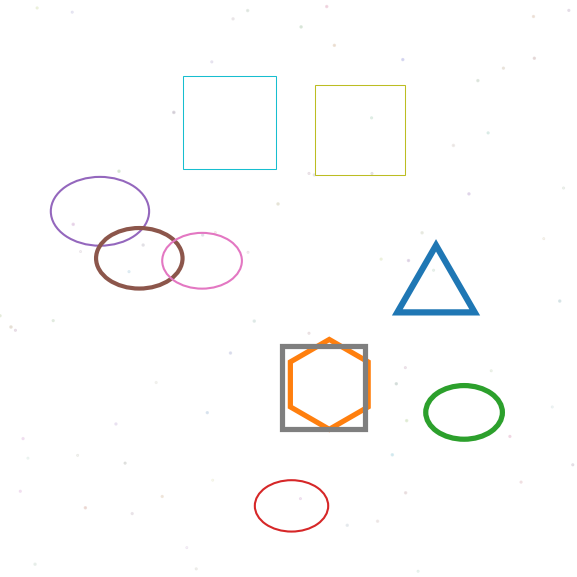[{"shape": "triangle", "thickness": 3, "radius": 0.39, "center": [0.755, 0.497]}, {"shape": "hexagon", "thickness": 2.5, "radius": 0.39, "center": [0.57, 0.333]}, {"shape": "oval", "thickness": 2.5, "radius": 0.33, "center": [0.804, 0.285]}, {"shape": "oval", "thickness": 1, "radius": 0.32, "center": [0.505, 0.123]}, {"shape": "oval", "thickness": 1, "radius": 0.43, "center": [0.173, 0.633]}, {"shape": "oval", "thickness": 2, "radius": 0.37, "center": [0.241, 0.552]}, {"shape": "oval", "thickness": 1, "radius": 0.34, "center": [0.35, 0.548]}, {"shape": "square", "thickness": 2.5, "radius": 0.36, "center": [0.56, 0.328]}, {"shape": "square", "thickness": 0.5, "radius": 0.39, "center": [0.623, 0.774]}, {"shape": "square", "thickness": 0.5, "radius": 0.4, "center": [0.397, 0.787]}]